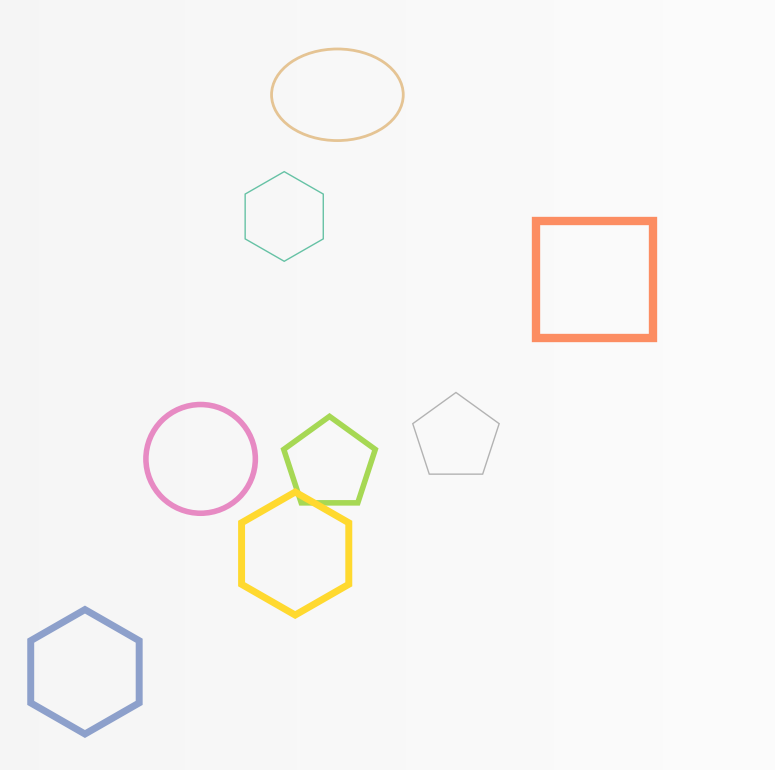[{"shape": "hexagon", "thickness": 0.5, "radius": 0.29, "center": [0.367, 0.719]}, {"shape": "square", "thickness": 3, "radius": 0.38, "center": [0.767, 0.637]}, {"shape": "hexagon", "thickness": 2.5, "radius": 0.4, "center": [0.11, 0.128]}, {"shape": "circle", "thickness": 2, "radius": 0.35, "center": [0.259, 0.404]}, {"shape": "pentagon", "thickness": 2, "radius": 0.31, "center": [0.425, 0.397]}, {"shape": "hexagon", "thickness": 2.5, "radius": 0.4, "center": [0.381, 0.281]}, {"shape": "oval", "thickness": 1, "radius": 0.42, "center": [0.435, 0.877]}, {"shape": "pentagon", "thickness": 0.5, "radius": 0.29, "center": [0.588, 0.432]}]